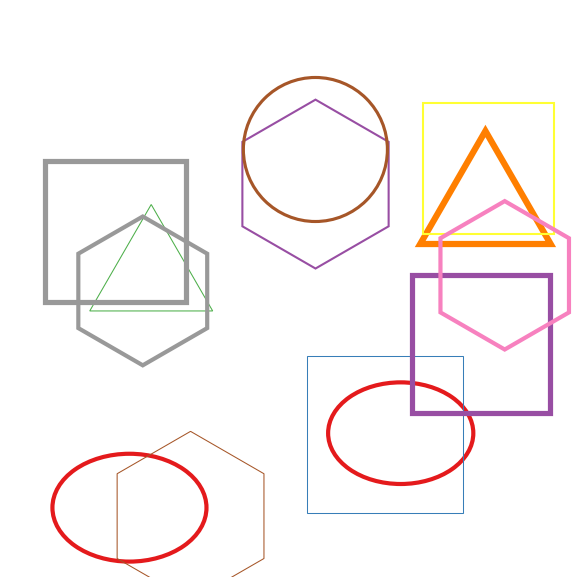[{"shape": "oval", "thickness": 2, "radius": 0.63, "center": [0.694, 0.249]}, {"shape": "oval", "thickness": 2, "radius": 0.67, "center": [0.224, 0.12]}, {"shape": "square", "thickness": 0.5, "radius": 0.68, "center": [0.666, 0.247]}, {"shape": "triangle", "thickness": 0.5, "radius": 0.61, "center": [0.262, 0.522]}, {"shape": "hexagon", "thickness": 1, "radius": 0.73, "center": [0.546, 0.68]}, {"shape": "square", "thickness": 2.5, "radius": 0.6, "center": [0.832, 0.404]}, {"shape": "triangle", "thickness": 3, "radius": 0.65, "center": [0.841, 0.642]}, {"shape": "square", "thickness": 1, "radius": 0.57, "center": [0.846, 0.707]}, {"shape": "circle", "thickness": 1.5, "radius": 0.62, "center": [0.546, 0.74]}, {"shape": "hexagon", "thickness": 0.5, "radius": 0.73, "center": [0.33, 0.105]}, {"shape": "hexagon", "thickness": 2, "radius": 0.64, "center": [0.874, 0.522]}, {"shape": "square", "thickness": 2.5, "radius": 0.61, "center": [0.2, 0.599]}, {"shape": "hexagon", "thickness": 2, "radius": 0.64, "center": [0.247, 0.495]}]